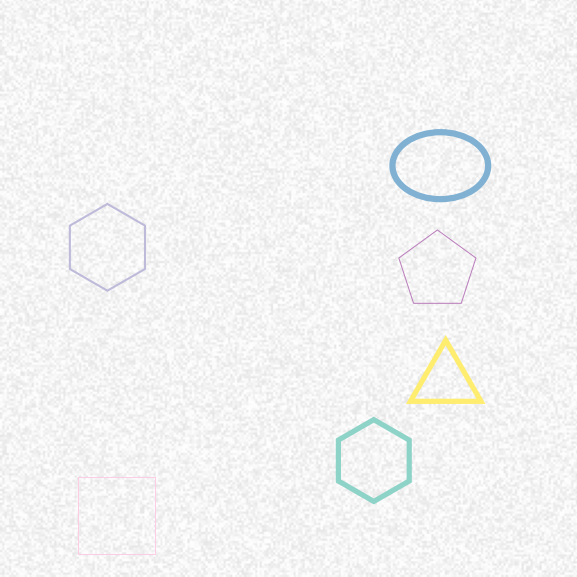[{"shape": "hexagon", "thickness": 2.5, "radius": 0.35, "center": [0.647, 0.202]}, {"shape": "hexagon", "thickness": 1, "radius": 0.38, "center": [0.186, 0.571]}, {"shape": "oval", "thickness": 3, "radius": 0.41, "center": [0.762, 0.712]}, {"shape": "square", "thickness": 0.5, "radius": 0.33, "center": [0.202, 0.106]}, {"shape": "pentagon", "thickness": 0.5, "radius": 0.35, "center": [0.757, 0.531]}, {"shape": "triangle", "thickness": 2.5, "radius": 0.35, "center": [0.772, 0.339]}]